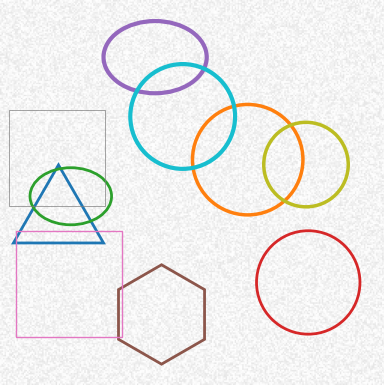[{"shape": "triangle", "thickness": 2, "radius": 0.68, "center": [0.152, 0.436]}, {"shape": "circle", "thickness": 2.5, "radius": 0.72, "center": [0.643, 0.585]}, {"shape": "oval", "thickness": 2, "radius": 0.53, "center": [0.184, 0.49]}, {"shape": "circle", "thickness": 2, "radius": 0.67, "center": [0.801, 0.266]}, {"shape": "oval", "thickness": 3, "radius": 0.67, "center": [0.403, 0.852]}, {"shape": "hexagon", "thickness": 2, "radius": 0.65, "center": [0.42, 0.183]}, {"shape": "square", "thickness": 1, "radius": 0.69, "center": [0.179, 0.262]}, {"shape": "square", "thickness": 0.5, "radius": 0.62, "center": [0.148, 0.59]}, {"shape": "circle", "thickness": 2.5, "radius": 0.55, "center": [0.795, 0.573]}, {"shape": "circle", "thickness": 3, "radius": 0.68, "center": [0.475, 0.697]}]